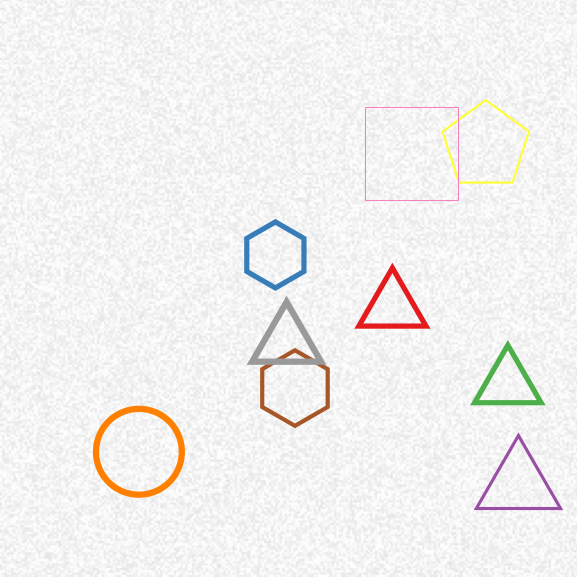[{"shape": "triangle", "thickness": 2.5, "radius": 0.34, "center": [0.679, 0.468]}, {"shape": "hexagon", "thickness": 2.5, "radius": 0.29, "center": [0.477, 0.558]}, {"shape": "triangle", "thickness": 2.5, "radius": 0.33, "center": [0.879, 0.335]}, {"shape": "triangle", "thickness": 1.5, "radius": 0.42, "center": [0.898, 0.161]}, {"shape": "circle", "thickness": 3, "radius": 0.37, "center": [0.241, 0.217]}, {"shape": "pentagon", "thickness": 1, "radius": 0.39, "center": [0.841, 0.747]}, {"shape": "hexagon", "thickness": 2, "radius": 0.33, "center": [0.511, 0.327]}, {"shape": "square", "thickness": 0.5, "radius": 0.4, "center": [0.712, 0.733]}, {"shape": "triangle", "thickness": 3, "radius": 0.34, "center": [0.496, 0.407]}]